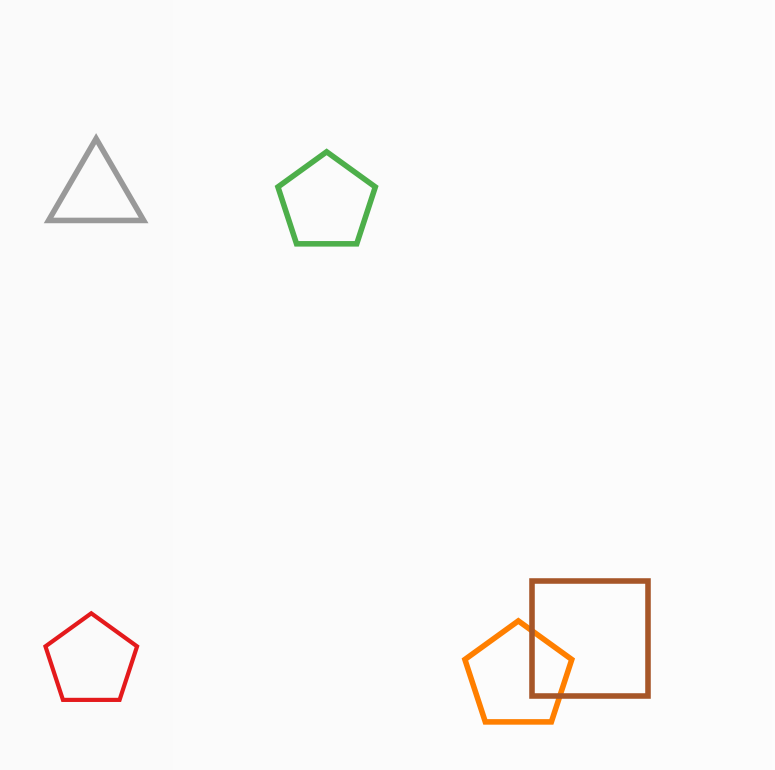[{"shape": "pentagon", "thickness": 1.5, "radius": 0.31, "center": [0.118, 0.141]}, {"shape": "pentagon", "thickness": 2, "radius": 0.33, "center": [0.421, 0.737]}, {"shape": "pentagon", "thickness": 2, "radius": 0.36, "center": [0.669, 0.121]}, {"shape": "square", "thickness": 2, "radius": 0.37, "center": [0.761, 0.171]}, {"shape": "triangle", "thickness": 2, "radius": 0.35, "center": [0.124, 0.749]}]